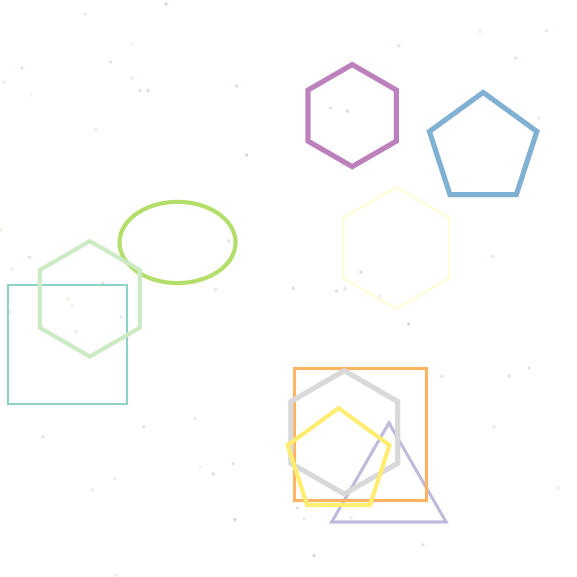[{"shape": "square", "thickness": 1, "radius": 0.51, "center": [0.117, 0.402]}, {"shape": "hexagon", "thickness": 0.5, "radius": 0.53, "center": [0.686, 0.57]}, {"shape": "triangle", "thickness": 1.5, "radius": 0.57, "center": [0.673, 0.152]}, {"shape": "pentagon", "thickness": 2.5, "radius": 0.49, "center": [0.837, 0.741]}, {"shape": "square", "thickness": 1.5, "radius": 0.57, "center": [0.623, 0.247]}, {"shape": "oval", "thickness": 2, "radius": 0.5, "center": [0.307, 0.579]}, {"shape": "hexagon", "thickness": 2.5, "radius": 0.53, "center": [0.596, 0.25]}, {"shape": "hexagon", "thickness": 2.5, "radius": 0.44, "center": [0.61, 0.799]}, {"shape": "hexagon", "thickness": 2, "radius": 0.5, "center": [0.156, 0.482]}, {"shape": "pentagon", "thickness": 2, "radius": 0.46, "center": [0.586, 0.2]}]